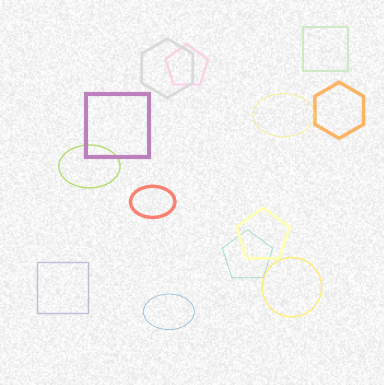[{"shape": "pentagon", "thickness": 0.5, "radius": 0.34, "center": [0.643, 0.334]}, {"shape": "pentagon", "thickness": 2, "radius": 0.36, "center": [0.683, 0.388]}, {"shape": "square", "thickness": 1, "radius": 0.33, "center": [0.162, 0.253]}, {"shape": "oval", "thickness": 2.5, "radius": 0.29, "center": [0.397, 0.476]}, {"shape": "oval", "thickness": 0.5, "radius": 0.33, "center": [0.439, 0.19]}, {"shape": "hexagon", "thickness": 2.5, "radius": 0.36, "center": [0.881, 0.714]}, {"shape": "oval", "thickness": 1, "radius": 0.4, "center": [0.232, 0.568]}, {"shape": "pentagon", "thickness": 1.5, "radius": 0.29, "center": [0.485, 0.828]}, {"shape": "hexagon", "thickness": 2, "radius": 0.38, "center": [0.435, 0.823]}, {"shape": "square", "thickness": 3, "radius": 0.41, "center": [0.306, 0.675]}, {"shape": "square", "thickness": 1.5, "radius": 0.29, "center": [0.846, 0.873]}, {"shape": "circle", "thickness": 1, "radius": 0.39, "center": [0.758, 0.254]}, {"shape": "oval", "thickness": 0.5, "radius": 0.4, "center": [0.737, 0.701]}]